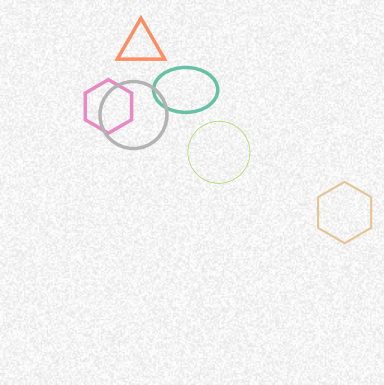[{"shape": "oval", "thickness": 2.5, "radius": 0.42, "center": [0.482, 0.766]}, {"shape": "triangle", "thickness": 2.5, "radius": 0.35, "center": [0.366, 0.882]}, {"shape": "hexagon", "thickness": 2.5, "radius": 0.35, "center": [0.282, 0.724]}, {"shape": "circle", "thickness": 0.5, "radius": 0.4, "center": [0.569, 0.604]}, {"shape": "hexagon", "thickness": 1.5, "radius": 0.4, "center": [0.895, 0.448]}, {"shape": "circle", "thickness": 2.5, "radius": 0.43, "center": [0.347, 0.701]}]